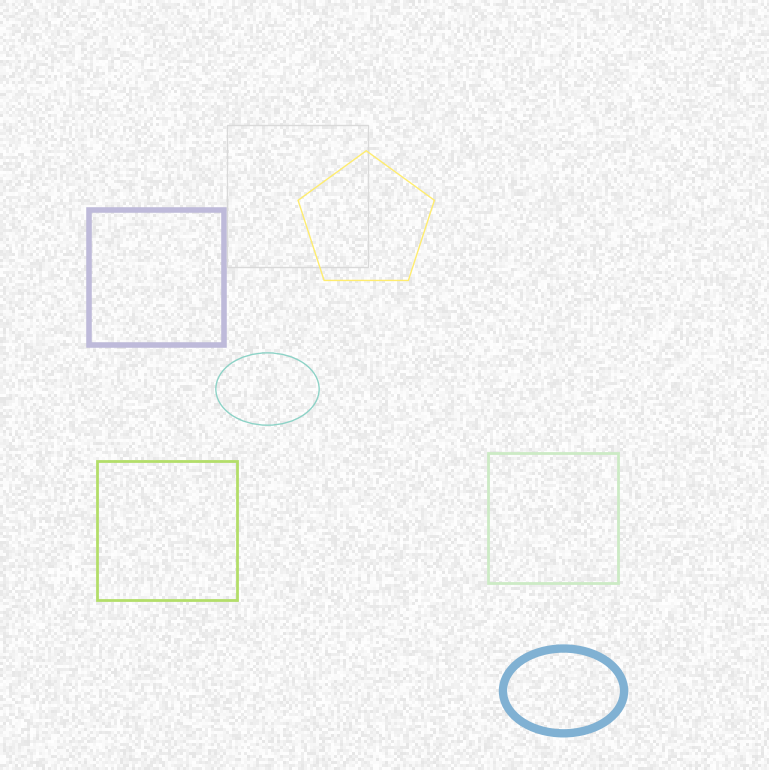[{"shape": "oval", "thickness": 0.5, "radius": 0.34, "center": [0.347, 0.495]}, {"shape": "square", "thickness": 2, "radius": 0.44, "center": [0.203, 0.64]}, {"shape": "oval", "thickness": 3, "radius": 0.39, "center": [0.732, 0.103]}, {"shape": "square", "thickness": 1, "radius": 0.45, "center": [0.217, 0.311]}, {"shape": "square", "thickness": 0.5, "radius": 0.46, "center": [0.386, 0.745]}, {"shape": "square", "thickness": 1, "radius": 0.42, "center": [0.718, 0.327]}, {"shape": "pentagon", "thickness": 0.5, "radius": 0.47, "center": [0.476, 0.711]}]